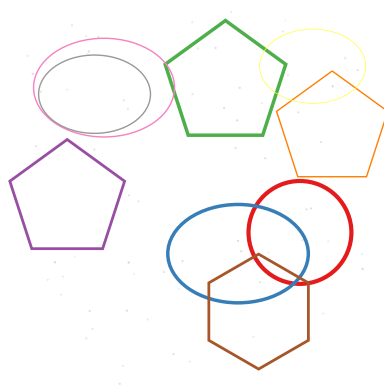[{"shape": "circle", "thickness": 3, "radius": 0.67, "center": [0.779, 0.396]}, {"shape": "oval", "thickness": 2.5, "radius": 0.91, "center": [0.618, 0.341]}, {"shape": "pentagon", "thickness": 2.5, "radius": 0.82, "center": [0.586, 0.782]}, {"shape": "pentagon", "thickness": 2, "radius": 0.78, "center": [0.175, 0.481]}, {"shape": "pentagon", "thickness": 1, "radius": 0.76, "center": [0.863, 0.664]}, {"shape": "oval", "thickness": 0.5, "radius": 0.69, "center": [0.812, 0.828]}, {"shape": "hexagon", "thickness": 2, "radius": 0.75, "center": [0.672, 0.191]}, {"shape": "oval", "thickness": 1, "radius": 0.92, "center": [0.27, 0.772]}, {"shape": "oval", "thickness": 1, "radius": 0.73, "center": [0.246, 0.755]}]